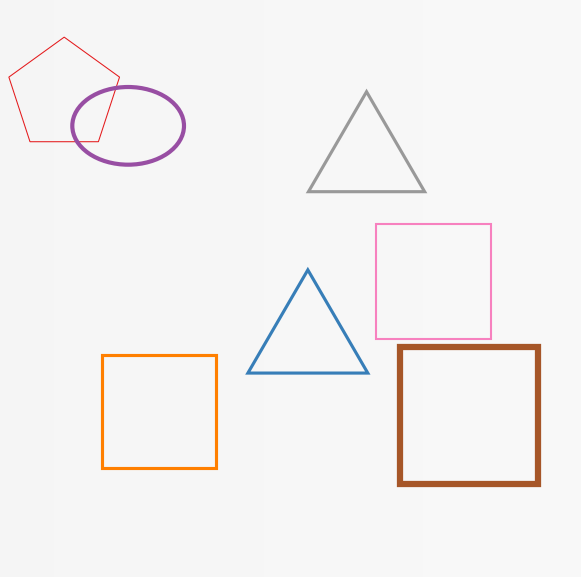[{"shape": "pentagon", "thickness": 0.5, "radius": 0.5, "center": [0.11, 0.835]}, {"shape": "triangle", "thickness": 1.5, "radius": 0.6, "center": [0.53, 0.413]}, {"shape": "oval", "thickness": 2, "radius": 0.48, "center": [0.22, 0.781]}, {"shape": "square", "thickness": 1.5, "radius": 0.49, "center": [0.274, 0.287]}, {"shape": "square", "thickness": 3, "radius": 0.59, "center": [0.807, 0.279]}, {"shape": "square", "thickness": 1, "radius": 0.49, "center": [0.746, 0.512]}, {"shape": "triangle", "thickness": 1.5, "radius": 0.58, "center": [0.631, 0.725]}]